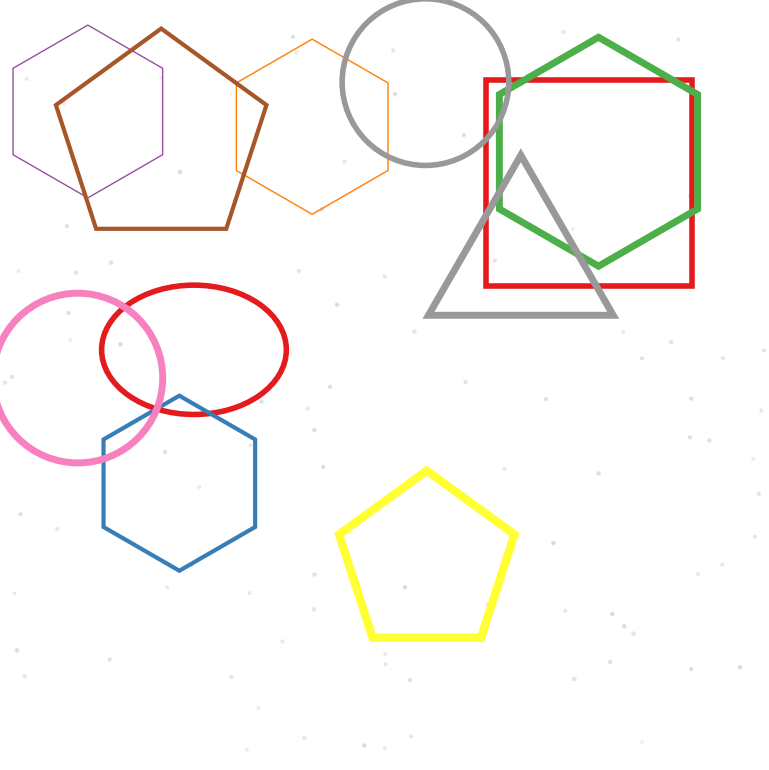[{"shape": "oval", "thickness": 2, "radius": 0.6, "center": [0.252, 0.546]}, {"shape": "square", "thickness": 2, "radius": 0.67, "center": [0.765, 0.762]}, {"shape": "hexagon", "thickness": 1.5, "radius": 0.57, "center": [0.233, 0.372]}, {"shape": "hexagon", "thickness": 2.5, "radius": 0.74, "center": [0.777, 0.803]}, {"shape": "hexagon", "thickness": 0.5, "radius": 0.56, "center": [0.114, 0.855]}, {"shape": "hexagon", "thickness": 0.5, "radius": 0.57, "center": [0.405, 0.835]}, {"shape": "pentagon", "thickness": 3, "radius": 0.6, "center": [0.554, 0.269]}, {"shape": "pentagon", "thickness": 1.5, "radius": 0.72, "center": [0.209, 0.819]}, {"shape": "circle", "thickness": 2.5, "radius": 0.55, "center": [0.101, 0.509]}, {"shape": "circle", "thickness": 2, "radius": 0.54, "center": [0.553, 0.893]}, {"shape": "triangle", "thickness": 2.5, "radius": 0.69, "center": [0.676, 0.66]}]